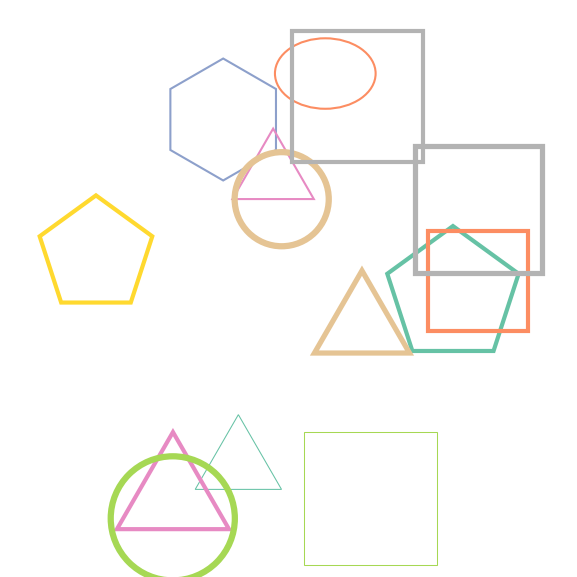[{"shape": "pentagon", "thickness": 2, "radius": 0.6, "center": [0.784, 0.488]}, {"shape": "triangle", "thickness": 0.5, "radius": 0.43, "center": [0.413, 0.195]}, {"shape": "oval", "thickness": 1, "radius": 0.44, "center": [0.563, 0.872]}, {"shape": "square", "thickness": 2, "radius": 0.43, "center": [0.828, 0.513]}, {"shape": "hexagon", "thickness": 1, "radius": 0.53, "center": [0.386, 0.792]}, {"shape": "triangle", "thickness": 1, "radius": 0.41, "center": [0.473, 0.695]}, {"shape": "triangle", "thickness": 2, "radius": 0.56, "center": [0.299, 0.139]}, {"shape": "circle", "thickness": 3, "radius": 0.54, "center": [0.299, 0.102]}, {"shape": "square", "thickness": 0.5, "radius": 0.58, "center": [0.642, 0.136]}, {"shape": "pentagon", "thickness": 2, "radius": 0.51, "center": [0.166, 0.558]}, {"shape": "triangle", "thickness": 2.5, "radius": 0.48, "center": [0.627, 0.435]}, {"shape": "circle", "thickness": 3, "radius": 0.41, "center": [0.488, 0.654]}, {"shape": "square", "thickness": 2.5, "radius": 0.55, "center": [0.829, 0.636]}, {"shape": "square", "thickness": 2, "radius": 0.57, "center": [0.619, 0.832]}]